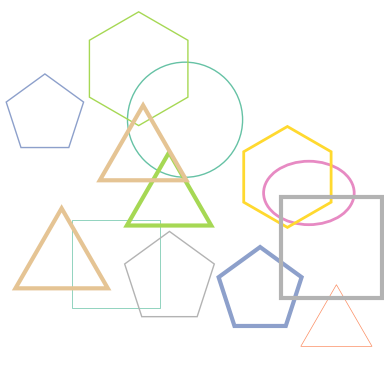[{"shape": "square", "thickness": 0.5, "radius": 0.57, "center": [0.301, 0.314]}, {"shape": "circle", "thickness": 1, "radius": 0.75, "center": [0.481, 0.689]}, {"shape": "triangle", "thickness": 0.5, "radius": 0.53, "center": [0.874, 0.154]}, {"shape": "pentagon", "thickness": 1, "radius": 0.53, "center": [0.117, 0.702]}, {"shape": "pentagon", "thickness": 3, "radius": 0.57, "center": [0.676, 0.245]}, {"shape": "oval", "thickness": 2, "radius": 0.59, "center": [0.802, 0.499]}, {"shape": "hexagon", "thickness": 1, "radius": 0.74, "center": [0.36, 0.822]}, {"shape": "triangle", "thickness": 3, "radius": 0.63, "center": [0.439, 0.478]}, {"shape": "hexagon", "thickness": 2, "radius": 0.66, "center": [0.747, 0.54]}, {"shape": "triangle", "thickness": 3, "radius": 0.69, "center": [0.16, 0.32]}, {"shape": "triangle", "thickness": 3, "radius": 0.65, "center": [0.372, 0.597]}, {"shape": "square", "thickness": 3, "radius": 0.66, "center": [0.86, 0.358]}, {"shape": "pentagon", "thickness": 1, "radius": 0.61, "center": [0.44, 0.276]}]